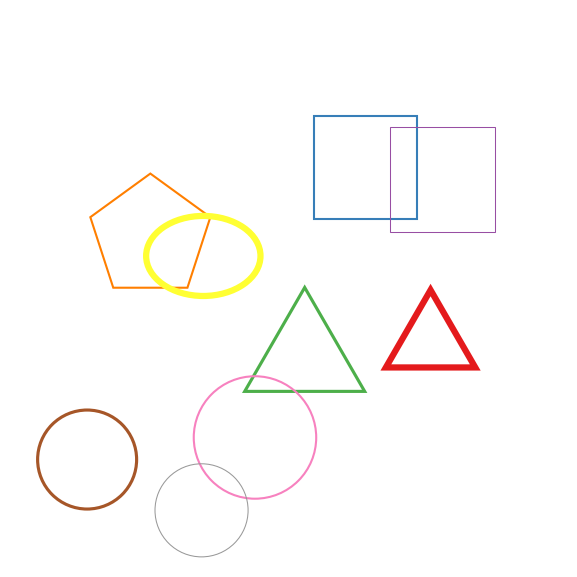[{"shape": "triangle", "thickness": 3, "radius": 0.45, "center": [0.746, 0.408]}, {"shape": "square", "thickness": 1, "radius": 0.45, "center": [0.634, 0.71]}, {"shape": "triangle", "thickness": 1.5, "radius": 0.6, "center": [0.528, 0.381]}, {"shape": "square", "thickness": 0.5, "radius": 0.46, "center": [0.766, 0.688]}, {"shape": "pentagon", "thickness": 1, "radius": 0.55, "center": [0.26, 0.589]}, {"shape": "oval", "thickness": 3, "radius": 0.5, "center": [0.352, 0.556]}, {"shape": "circle", "thickness": 1.5, "radius": 0.43, "center": [0.151, 0.203]}, {"shape": "circle", "thickness": 1, "radius": 0.53, "center": [0.442, 0.242]}, {"shape": "circle", "thickness": 0.5, "radius": 0.4, "center": [0.349, 0.115]}]